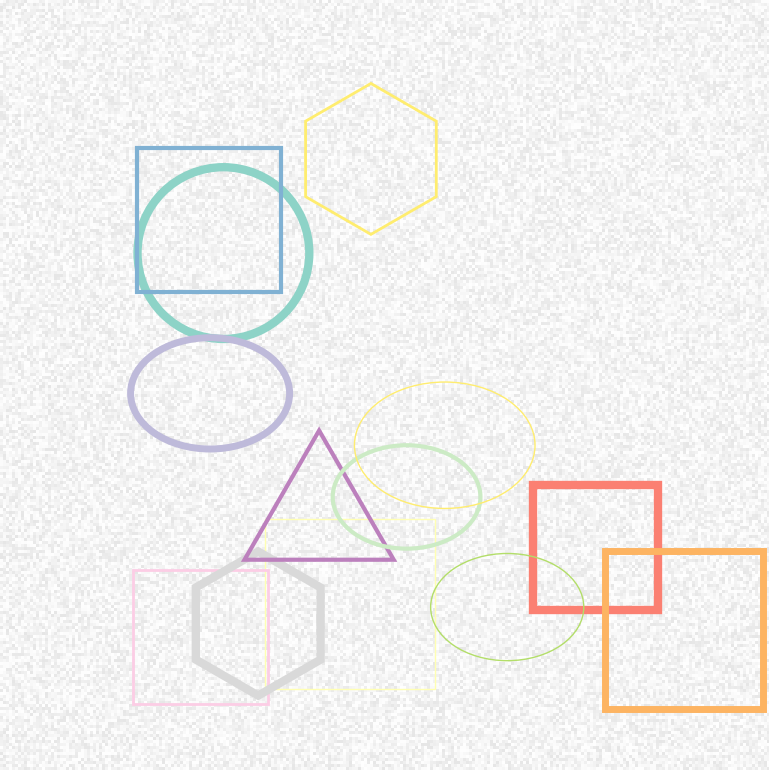[{"shape": "circle", "thickness": 3, "radius": 0.56, "center": [0.29, 0.671]}, {"shape": "square", "thickness": 0.5, "radius": 0.55, "center": [0.455, 0.215]}, {"shape": "oval", "thickness": 2.5, "radius": 0.52, "center": [0.273, 0.489]}, {"shape": "square", "thickness": 3, "radius": 0.41, "center": [0.773, 0.288]}, {"shape": "square", "thickness": 1.5, "radius": 0.47, "center": [0.271, 0.714]}, {"shape": "square", "thickness": 2.5, "radius": 0.51, "center": [0.889, 0.182]}, {"shape": "oval", "thickness": 0.5, "radius": 0.5, "center": [0.659, 0.212]}, {"shape": "square", "thickness": 1, "radius": 0.44, "center": [0.261, 0.173]}, {"shape": "hexagon", "thickness": 3, "radius": 0.47, "center": [0.335, 0.19]}, {"shape": "triangle", "thickness": 1.5, "radius": 0.56, "center": [0.414, 0.329]}, {"shape": "oval", "thickness": 1.5, "radius": 0.48, "center": [0.528, 0.355]}, {"shape": "hexagon", "thickness": 1, "radius": 0.49, "center": [0.482, 0.794]}, {"shape": "oval", "thickness": 0.5, "radius": 0.59, "center": [0.578, 0.422]}]